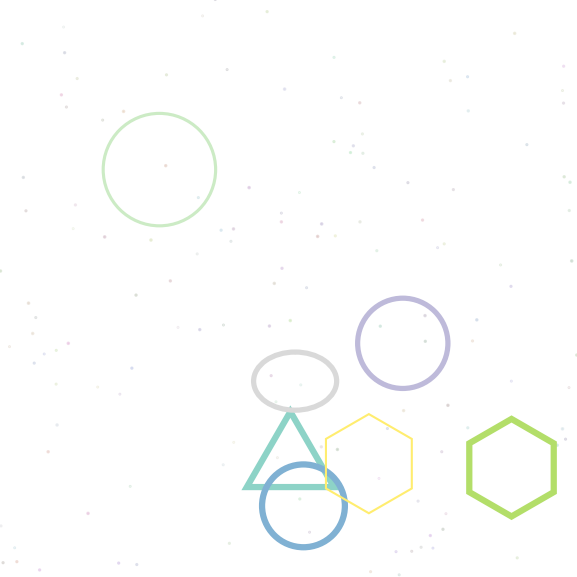[{"shape": "triangle", "thickness": 3, "radius": 0.44, "center": [0.503, 0.199]}, {"shape": "circle", "thickness": 2.5, "radius": 0.39, "center": [0.697, 0.405]}, {"shape": "circle", "thickness": 3, "radius": 0.36, "center": [0.525, 0.123]}, {"shape": "hexagon", "thickness": 3, "radius": 0.42, "center": [0.886, 0.189]}, {"shape": "oval", "thickness": 2.5, "radius": 0.36, "center": [0.511, 0.339]}, {"shape": "circle", "thickness": 1.5, "radius": 0.49, "center": [0.276, 0.705]}, {"shape": "hexagon", "thickness": 1, "radius": 0.43, "center": [0.639, 0.196]}]